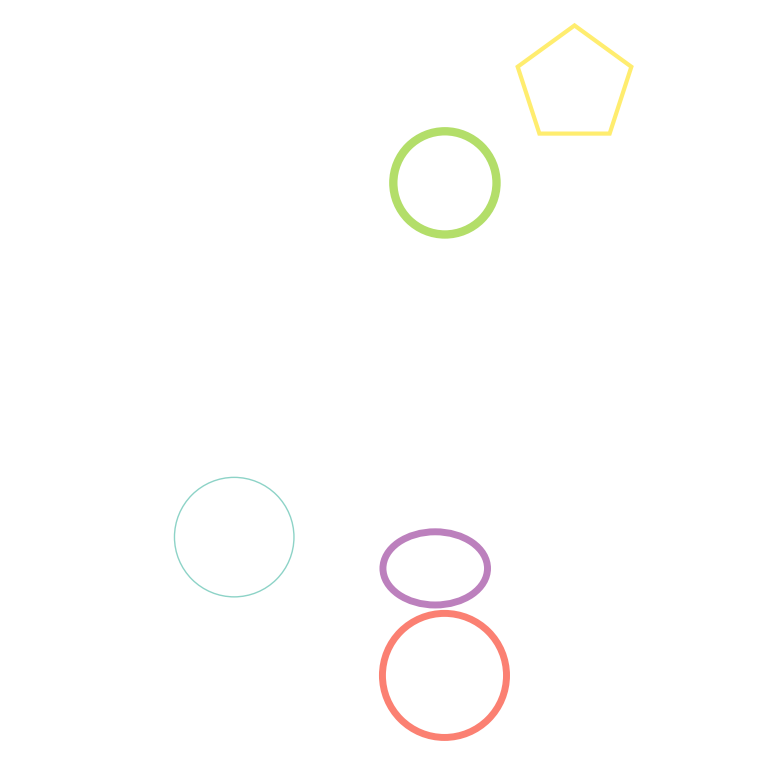[{"shape": "circle", "thickness": 0.5, "radius": 0.39, "center": [0.304, 0.302]}, {"shape": "circle", "thickness": 2.5, "radius": 0.4, "center": [0.577, 0.123]}, {"shape": "circle", "thickness": 3, "radius": 0.34, "center": [0.578, 0.762]}, {"shape": "oval", "thickness": 2.5, "radius": 0.34, "center": [0.565, 0.262]}, {"shape": "pentagon", "thickness": 1.5, "radius": 0.39, "center": [0.746, 0.889]}]